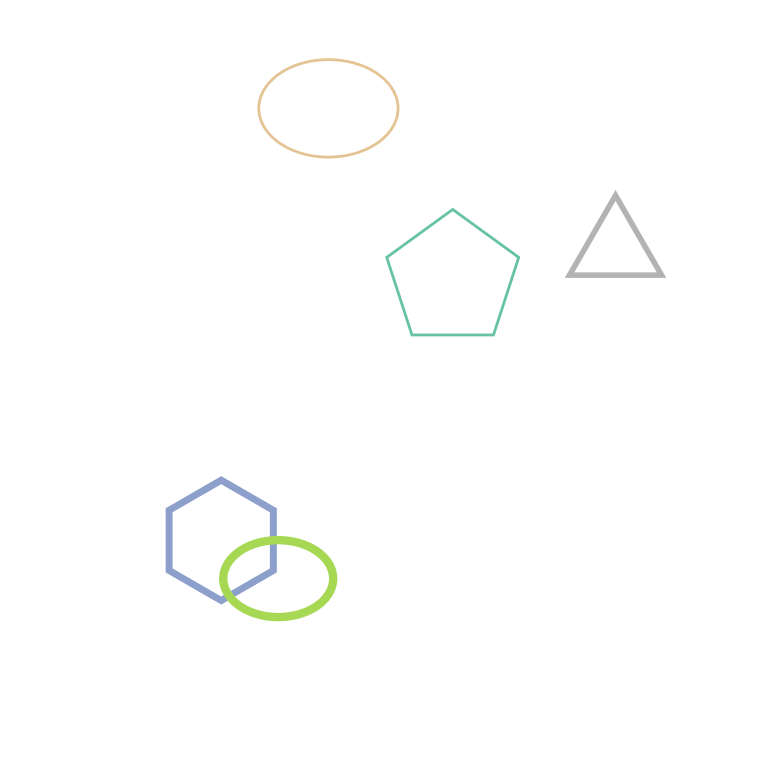[{"shape": "pentagon", "thickness": 1, "radius": 0.45, "center": [0.588, 0.638]}, {"shape": "hexagon", "thickness": 2.5, "radius": 0.39, "center": [0.287, 0.298]}, {"shape": "oval", "thickness": 3, "radius": 0.36, "center": [0.361, 0.249]}, {"shape": "oval", "thickness": 1, "radius": 0.45, "center": [0.427, 0.859]}, {"shape": "triangle", "thickness": 2, "radius": 0.34, "center": [0.799, 0.677]}]